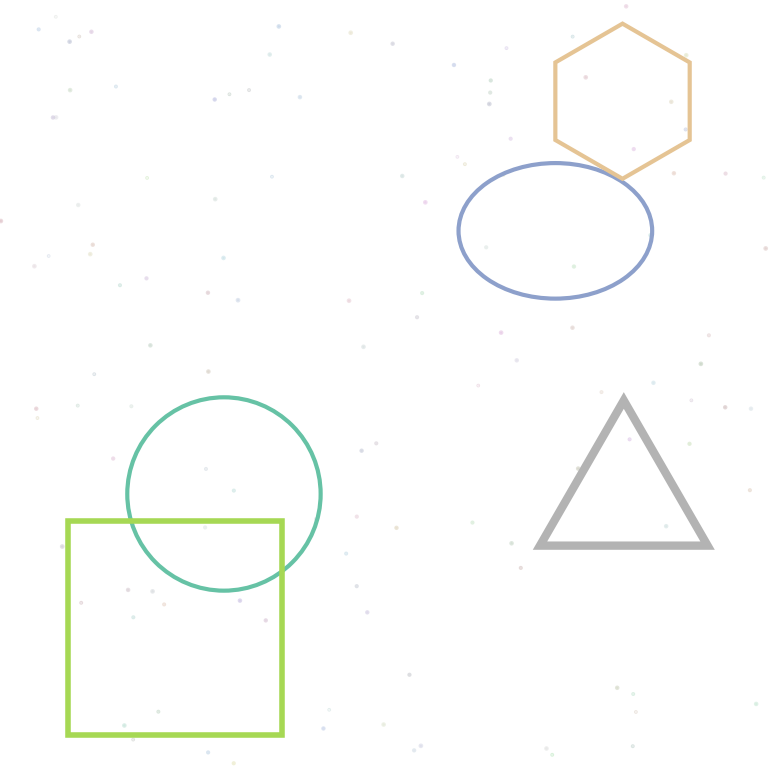[{"shape": "circle", "thickness": 1.5, "radius": 0.63, "center": [0.291, 0.358]}, {"shape": "oval", "thickness": 1.5, "radius": 0.63, "center": [0.721, 0.7]}, {"shape": "square", "thickness": 2, "radius": 0.7, "center": [0.228, 0.185]}, {"shape": "hexagon", "thickness": 1.5, "radius": 0.5, "center": [0.808, 0.869]}, {"shape": "triangle", "thickness": 3, "radius": 0.63, "center": [0.81, 0.354]}]